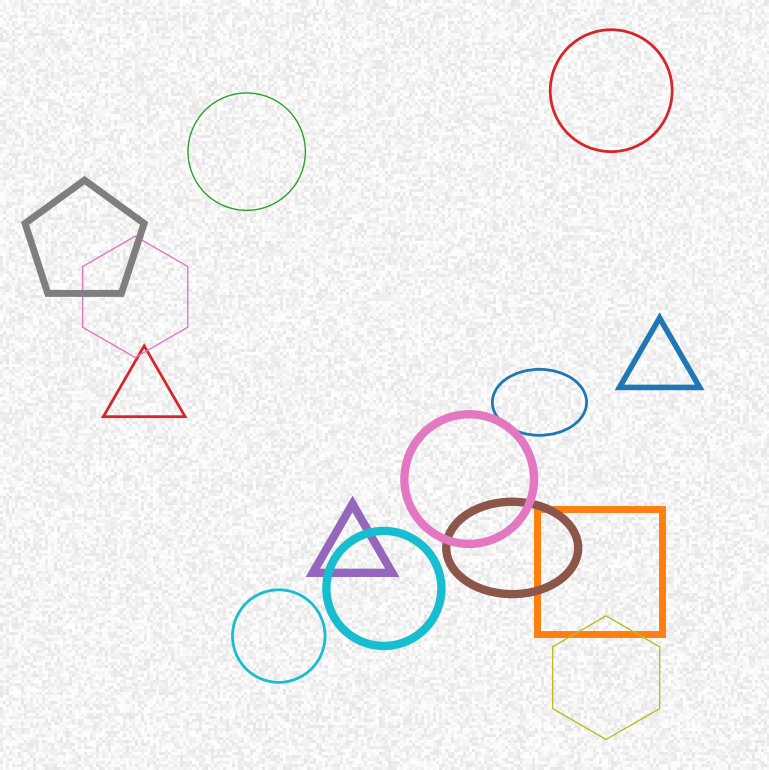[{"shape": "oval", "thickness": 1, "radius": 0.31, "center": [0.701, 0.477]}, {"shape": "triangle", "thickness": 2, "radius": 0.3, "center": [0.857, 0.527]}, {"shape": "square", "thickness": 2.5, "radius": 0.41, "center": [0.779, 0.258]}, {"shape": "circle", "thickness": 0.5, "radius": 0.38, "center": [0.32, 0.803]}, {"shape": "triangle", "thickness": 1, "radius": 0.31, "center": [0.187, 0.49]}, {"shape": "circle", "thickness": 1, "radius": 0.4, "center": [0.794, 0.882]}, {"shape": "triangle", "thickness": 3, "radius": 0.3, "center": [0.458, 0.286]}, {"shape": "oval", "thickness": 3, "radius": 0.43, "center": [0.665, 0.288]}, {"shape": "hexagon", "thickness": 0.5, "radius": 0.39, "center": [0.176, 0.614]}, {"shape": "circle", "thickness": 3, "radius": 0.42, "center": [0.609, 0.378]}, {"shape": "pentagon", "thickness": 2.5, "radius": 0.41, "center": [0.11, 0.685]}, {"shape": "hexagon", "thickness": 0.5, "radius": 0.4, "center": [0.787, 0.12]}, {"shape": "circle", "thickness": 3, "radius": 0.37, "center": [0.499, 0.236]}, {"shape": "circle", "thickness": 1, "radius": 0.3, "center": [0.362, 0.174]}]